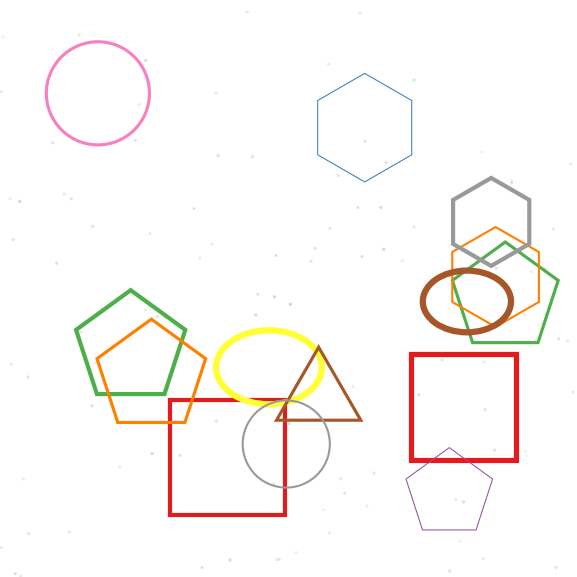[{"shape": "square", "thickness": 2, "radius": 0.5, "center": [0.395, 0.207]}, {"shape": "square", "thickness": 2.5, "radius": 0.46, "center": [0.803, 0.294]}, {"shape": "hexagon", "thickness": 0.5, "radius": 0.47, "center": [0.632, 0.778]}, {"shape": "pentagon", "thickness": 2, "radius": 0.5, "center": [0.226, 0.397]}, {"shape": "pentagon", "thickness": 1.5, "radius": 0.48, "center": [0.875, 0.484]}, {"shape": "pentagon", "thickness": 0.5, "radius": 0.39, "center": [0.778, 0.145]}, {"shape": "pentagon", "thickness": 1.5, "radius": 0.49, "center": [0.262, 0.348]}, {"shape": "hexagon", "thickness": 1, "radius": 0.43, "center": [0.858, 0.52]}, {"shape": "oval", "thickness": 3, "radius": 0.46, "center": [0.466, 0.363]}, {"shape": "oval", "thickness": 3, "radius": 0.38, "center": [0.808, 0.477]}, {"shape": "triangle", "thickness": 1.5, "radius": 0.42, "center": [0.552, 0.314]}, {"shape": "circle", "thickness": 1.5, "radius": 0.45, "center": [0.17, 0.838]}, {"shape": "hexagon", "thickness": 2, "radius": 0.38, "center": [0.851, 0.615]}, {"shape": "circle", "thickness": 1, "radius": 0.38, "center": [0.496, 0.23]}]